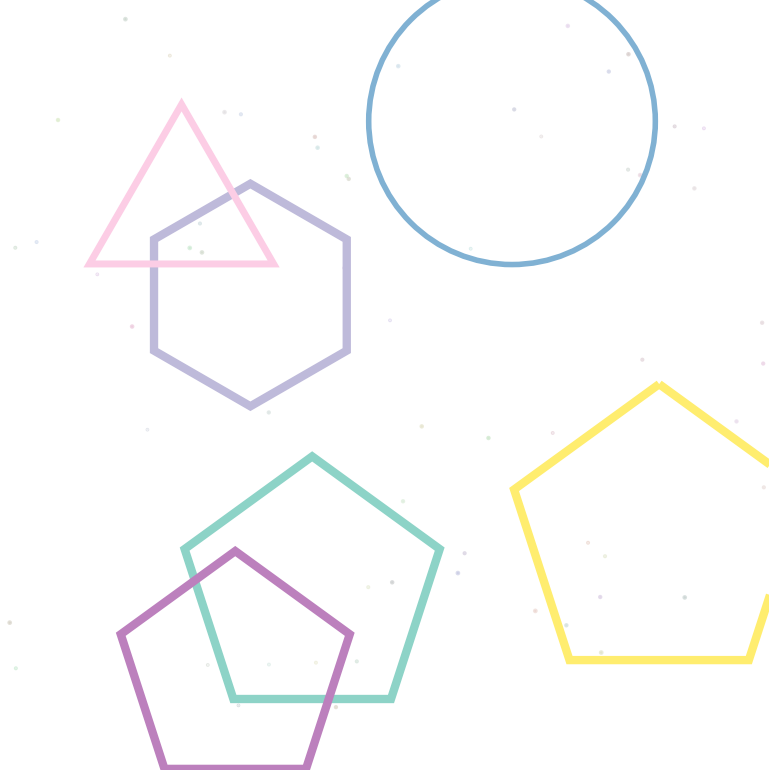[{"shape": "pentagon", "thickness": 3, "radius": 0.87, "center": [0.405, 0.233]}, {"shape": "hexagon", "thickness": 3, "radius": 0.72, "center": [0.325, 0.617]}, {"shape": "circle", "thickness": 2, "radius": 0.93, "center": [0.665, 0.843]}, {"shape": "triangle", "thickness": 2.5, "radius": 0.69, "center": [0.236, 0.726]}, {"shape": "pentagon", "thickness": 3, "radius": 0.78, "center": [0.306, 0.128]}, {"shape": "pentagon", "thickness": 3, "radius": 0.99, "center": [0.856, 0.303]}]